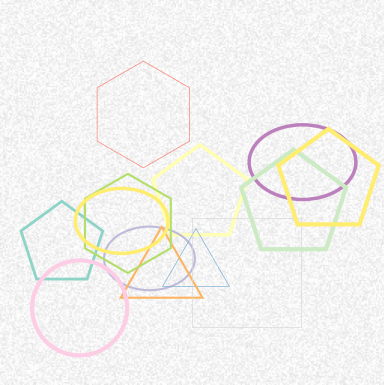[{"shape": "pentagon", "thickness": 2, "radius": 0.56, "center": [0.161, 0.366]}, {"shape": "pentagon", "thickness": 2.5, "radius": 0.65, "center": [0.52, 0.495]}, {"shape": "oval", "thickness": 1.5, "radius": 0.59, "center": [0.388, 0.329]}, {"shape": "hexagon", "thickness": 0.5, "radius": 0.69, "center": [0.372, 0.703]}, {"shape": "triangle", "thickness": 0.5, "radius": 0.5, "center": [0.509, 0.306]}, {"shape": "triangle", "thickness": 1.5, "radius": 0.61, "center": [0.42, 0.288]}, {"shape": "hexagon", "thickness": 1.5, "radius": 0.64, "center": [0.332, 0.42]}, {"shape": "circle", "thickness": 3, "radius": 0.62, "center": [0.207, 0.2]}, {"shape": "square", "thickness": 0.5, "radius": 0.71, "center": [0.64, 0.293]}, {"shape": "oval", "thickness": 2.5, "radius": 0.69, "center": [0.786, 0.579]}, {"shape": "pentagon", "thickness": 3, "radius": 0.72, "center": [0.763, 0.469]}, {"shape": "oval", "thickness": 2.5, "radius": 0.6, "center": [0.316, 0.426]}, {"shape": "pentagon", "thickness": 3, "radius": 0.69, "center": [0.853, 0.528]}]